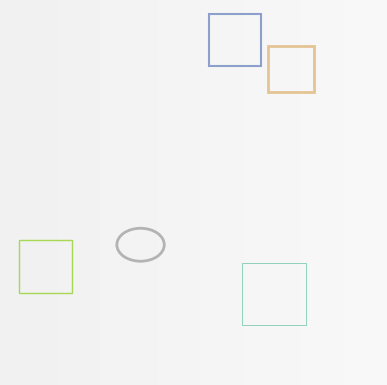[{"shape": "square", "thickness": 0.5, "radius": 0.41, "center": [0.707, 0.236]}, {"shape": "square", "thickness": 1.5, "radius": 0.34, "center": [0.607, 0.895]}, {"shape": "square", "thickness": 1, "radius": 0.34, "center": [0.118, 0.307]}, {"shape": "square", "thickness": 2, "radius": 0.3, "center": [0.751, 0.82]}, {"shape": "oval", "thickness": 2, "radius": 0.31, "center": [0.363, 0.364]}]